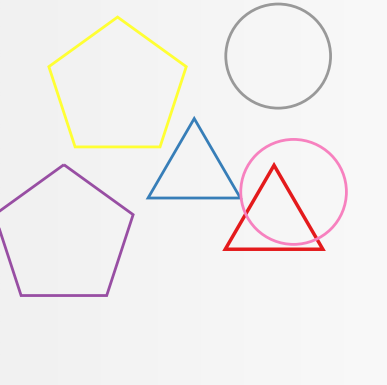[{"shape": "triangle", "thickness": 2.5, "radius": 0.73, "center": [0.707, 0.425]}, {"shape": "triangle", "thickness": 2, "radius": 0.69, "center": [0.501, 0.554]}, {"shape": "pentagon", "thickness": 2, "radius": 0.94, "center": [0.165, 0.384]}, {"shape": "pentagon", "thickness": 2, "radius": 0.93, "center": [0.303, 0.769]}, {"shape": "circle", "thickness": 2, "radius": 0.68, "center": [0.758, 0.502]}, {"shape": "circle", "thickness": 2, "radius": 0.68, "center": [0.718, 0.854]}]